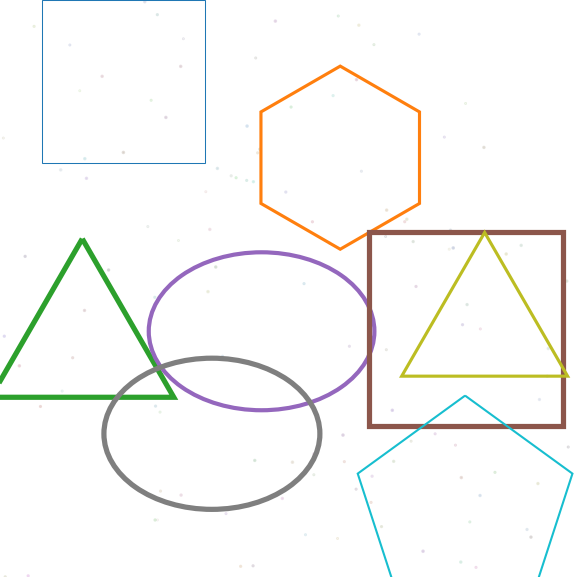[{"shape": "square", "thickness": 0.5, "radius": 0.7, "center": [0.214, 0.857]}, {"shape": "hexagon", "thickness": 1.5, "radius": 0.79, "center": [0.589, 0.726]}, {"shape": "triangle", "thickness": 2.5, "radius": 0.91, "center": [0.142, 0.403]}, {"shape": "oval", "thickness": 2, "radius": 0.98, "center": [0.453, 0.426]}, {"shape": "square", "thickness": 2.5, "radius": 0.84, "center": [0.807, 0.43]}, {"shape": "oval", "thickness": 2.5, "radius": 0.93, "center": [0.367, 0.248]}, {"shape": "triangle", "thickness": 1.5, "radius": 0.83, "center": [0.839, 0.431]}, {"shape": "pentagon", "thickness": 1, "radius": 0.98, "center": [0.805, 0.119]}]